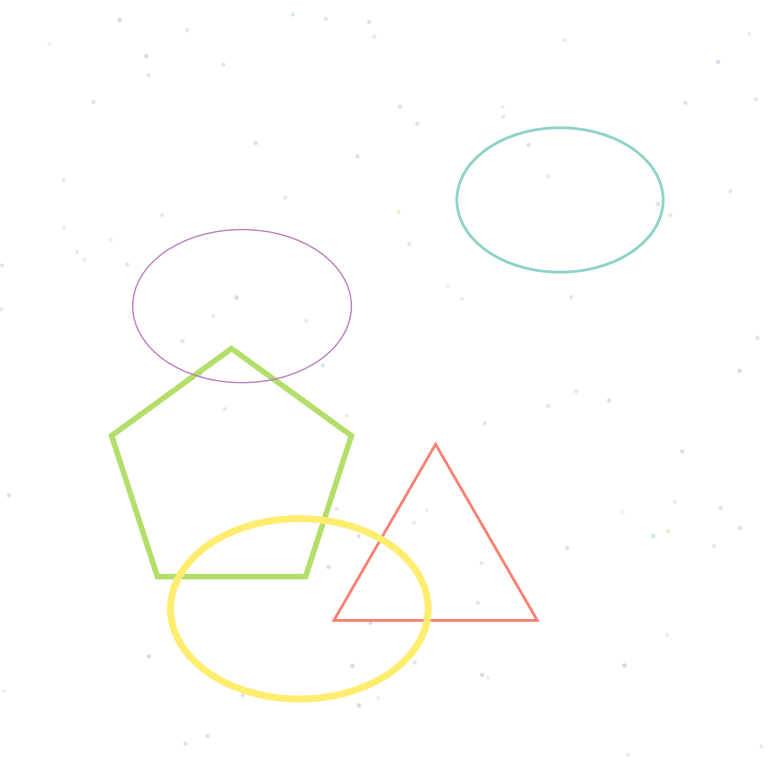[{"shape": "oval", "thickness": 1, "radius": 0.67, "center": [0.727, 0.74]}, {"shape": "triangle", "thickness": 1, "radius": 0.76, "center": [0.566, 0.271]}, {"shape": "pentagon", "thickness": 2, "radius": 0.82, "center": [0.301, 0.384]}, {"shape": "oval", "thickness": 0.5, "radius": 0.71, "center": [0.314, 0.602]}, {"shape": "oval", "thickness": 2.5, "radius": 0.84, "center": [0.389, 0.209]}]